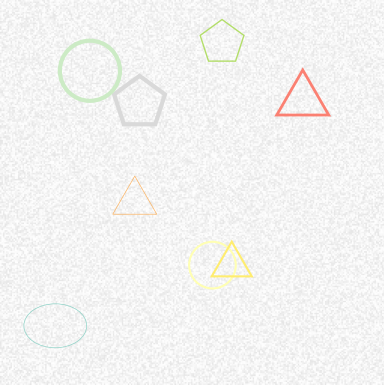[{"shape": "oval", "thickness": 0.5, "radius": 0.41, "center": [0.144, 0.154]}, {"shape": "circle", "thickness": 1.5, "radius": 0.3, "center": [0.552, 0.311]}, {"shape": "triangle", "thickness": 2, "radius": 0.39, "center": [0.786, 0.74]}, {"shape": "triangle", "thickness": 0.5, "radius": 0.33, "center": [0.35, 0.477]}, {"shape": "pentagon", "thickness": 1, "radius": 0.3, "center": [0.577, 0.89]}, {"shape": "pentagon", "thickness": 3, "radius": 0.35, "center": [0.362, 0.733]}, {"shape": "circle", "thickness": 3, "radius": 0.39, "center": [0.234, 0.816]}, {"shape": "triangle", "thickness": 1.5, "radius": 0.3, "center": [0.602, 0.312]}]